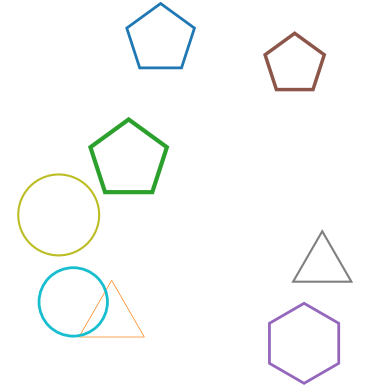[{"shape": "pentagon", "thickness": 2, "radius": 0.46, "center": [0.417, 0.898]}, {"shape": "triangle", "thickness": 0.5, "radius": 0.49, "center": [0.29, 0.174]}, {"shape": "pentagon", "thickness": 3, "radius": 0.52, "center": [0.334, 0.585]}, {"shape": "hexagon", "thickness": 2, "radius": 0.52, "center": [0.79, 0.108]}, {"shape": "pentagon", "thickness": 2.5, "radius": 0.4, "center": [0.765, 0.833]}, {"shape": "triangle", "thickness": 1.5, "radius": 0.44, "center": [0.837, 0.312]}, {"shape": "circle", "thickness": 1.5, "radius": 0.53, "center": [0.152, 0.442]}, {"shape": "circle", "thickness": 2, "radius": 0.44, "center": [0.19, 0.216]}]